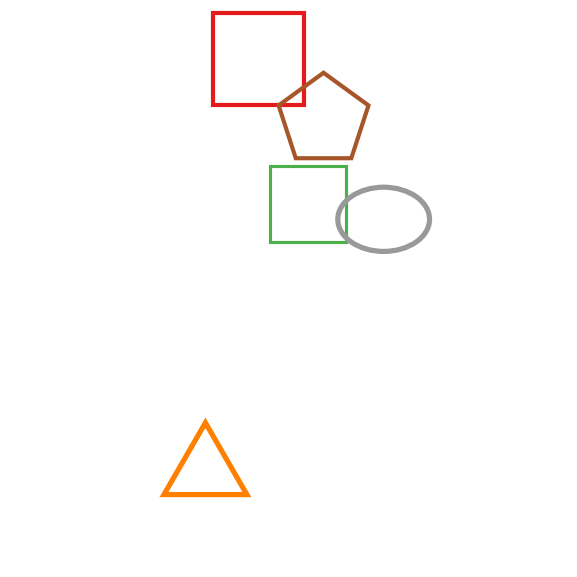[{"shape": "square", "thickness": 2, "radius": 0.4, "center": [0.448, 0.897]}, {"shape": "square", "thickness": 1.5, "radius": 0.33, "center": [0.534, 0.647]}, {"shape": "triangle", "thickness": 2.5, "radius": 0.41, "center": [0.356, 0.184]}, {"shape": "pentagon", "thickness": 2, "radius": 0.41, "center": [0.56, 0.791]}, {"shape": "oval", "thickness": 2.5, "radius": 0.4, "center": [0.664, 0.619]}]